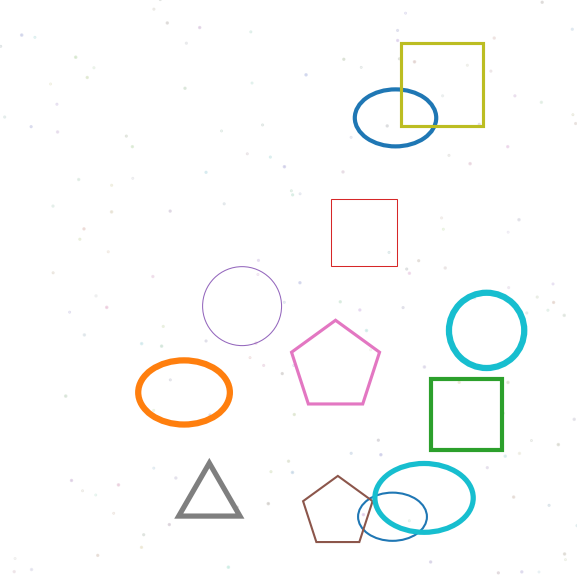[{"shape": "oval", "thickness": 2, "radius": 0.35, "center": [0.685, 0.795]}, {"shape": "oval", "thickness": 1, "radius": 0.3, "center": [0.68, 0.104]}, {"shape": "oval", "thickness": 3, "radius": 0.4, "center": [0.319, 0.32]}, {"shape": "square", "thickness": 2, "radius": 0.31, "center": [0.808, 0.282]}, {"shape": "square", "thickness": 0.5, "radius": 0.29, "center": [0.63, 0.597]}, {"shape": "circle", "thickness": 0.5, "radius": 0.34, "center": [0.419, 0.469]}, {"shape": "pentagon", "thickness": 1, "radius": 0.32, "center": [0.585, 0.112]}, {"shape": "pentagon", "thickness": 1.5, "radius": 0.4, "center": [0.581, 0.364]}, {"shape": "triangle", "thickness": 2.5, "radius": 0.31, "center": [0.362, 0.136]}, {"shape": "square", "thickness": 1.5, "radius": 0.36, "center": [0.765, 0.853]}, {"shape": "circle", "thickness": 3, "radius": 0.33, "center": [0.843, 0.427]}, {"shape": "oval", "thickness": 2.5, "radius": 0.43, "center": [0.734, 0.137]}]